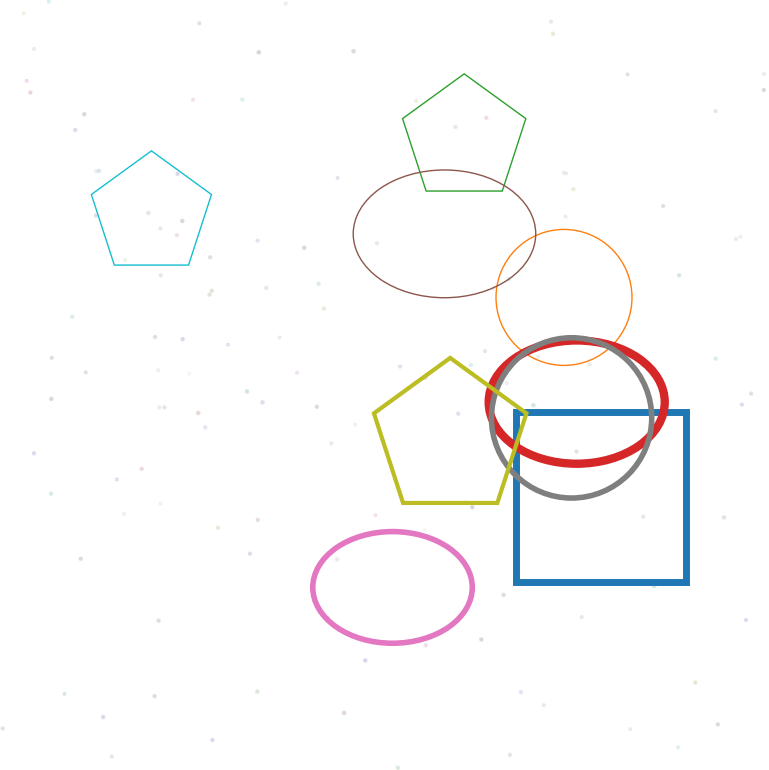[{"shape": "square", "thickness": 2.5, "radius": 0.55, "center": [0.78, 0.355]}, {"shape": "circle", "thickness": 0.5, "radius": 0.44, "center": [0.732, 0.614]}, {"shape": "pentagon", "thickness": 0.5, "radius": 0.42, "center": [0.603, 0.82]}, {"shape": "oval", "thickness": 3, "radius": 0.57, "center": [0.749, 0.478]}, {"shape": "oval", "thickness": 0.5, "radius": 0.59, "center": [0.577, 0.696]}, {"shape": "oval", "thickness": 2, "radius": 0.52, "center": [0.51, 0.237]}, {"shape": "circle", "thickness": 2, "radius": 0.52, "center": [0.742, 0.457]}, {"shape": "pentagon", "thickness": 1.5, "radius": 0.52, "center": [0.585, 0.431]}, {"shape": "pentagon", "thickness": 0.5, "radius": 0.41, "center": [0.197, 0.722]}]